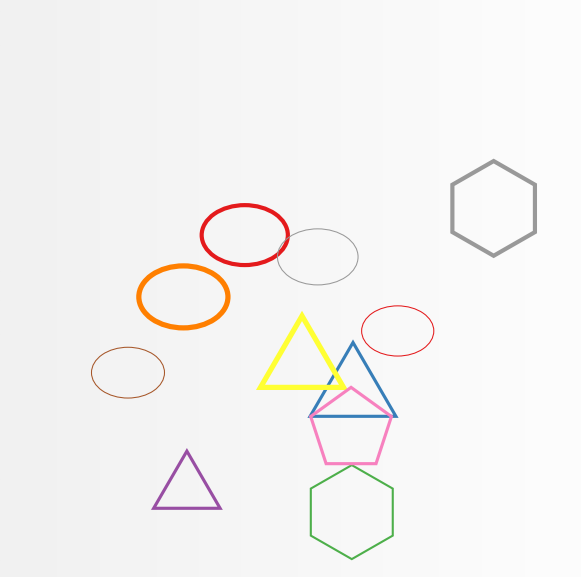[{"shape": "oval", "thickness": 2, "radius": 0.37, "center": [0.421, 0.592]}, {"shape": "oval", "thickness": 0.5, "radius": 0.31, "center": [0.684, 0.426]}, {"shape": "triangle", "thickness": 1.5, "radius": 0.43, "center": [0.607, 0.321]}, {"shape": "hexagon", "thickness": 1, "radius": 0.41, "center": [0.605, 0.112]}, {"shape": "triangle", "thickness": 1.5, "radius": 0.33, "center": [0.322, 0.152]}, {"shape": "oval", "thickness": 2.5, "radius": 0.38, "center": [0.316, 0.485]}, {"shape": "triangle", "thickness": 2.5, "radius": 0.41, "center": [0.52, 0.37]}, {"shape": "oval", "thickness": 0.5, "radius": 0.31, "center": [0.22, 0.354]}, {"shape": "pentagon", "thickness": 1.5, "radius": 0.37, "center": [0.604, 0.255]}, {"shape": "oval", "thickness": 0.5, "radius": 0.35, "center": [0.547, 0.554]}, {"shape": "hexagon", "thickness": 2, "radius": 0.41, "center": [0.849, 0.638]}]